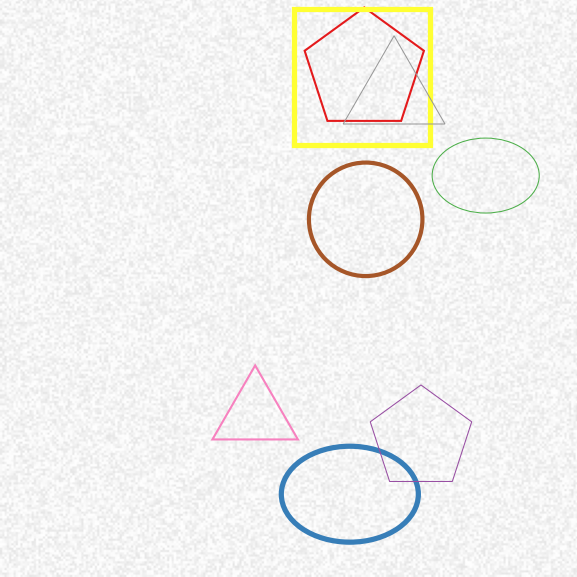[{"shape": "pentagon", "thickness": 1, "radius": 0.54, "center": [0.631, 0.878]}, {"shape": "oval", "thickness": 2.5, "radius": 0.59, "center": [0.606, 0.143]}, {"shape": "oval", "thickness": 0.5, "radius": 0.46, "center": [0.841, 0.695]}, {"shape": "pentagon", "thickness": 0.5, "radius": 0.46, "center": [0.729, 0.24]}, {"shape": "square", "thickness": 2.5, "radius": 0.59, "center": [0.627, 0.866]}, {"shape": "circle", "thickness": 2, "radius": 0.49, "center": [0.633, 0.619]}, {"shape": "triangle", "thickness": 1, "radius": 0.43, "center": [0.442, 0.281]}, {"shape": "triangle", "thickness": 0.5, "radius": 0.51, "center": [0.682, 0.835]}]